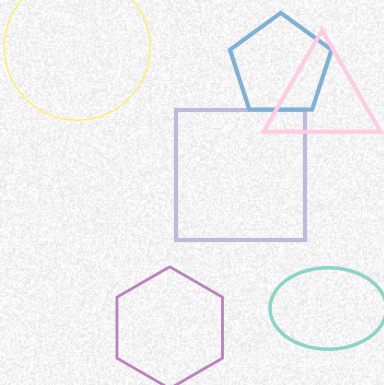[{"shape": "oval", "thickness": 2.5, "radius": 0.76, "center": [0.852, 0.199]}, {"shape": "square", "thickness": 3, "radius": 0.84, "center": [0.624, 0.545]}, {"shape": "pentagon", "thickness": 3, "radius": 0.69, "center": [0.729, 0.828]}, {"shape": "triangle", "thickness": 3, "radius": 0.88, "center": [0.837, 0.746]}, {"shape": "hexagon", "thickness": 2, "radius": 0.79, "center": [0.441, 0.149]}, {"shape": "circle", "thickness": 1, "radius": 0.95, "center": [0.2, 0.877]}]